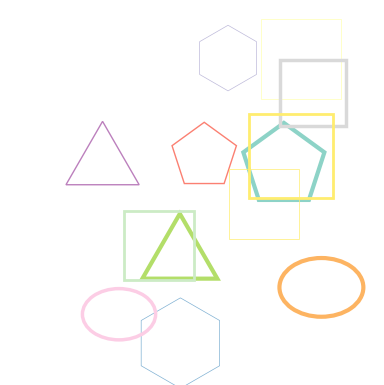[{"shape": "pentagon", "thickness": 3, "radius": 0.55, "center": [0.737, 0.57]}, {"shape": "square", "thickness": 0.5, "radius": 0.52, "center": [0.781, 0.846]}, {"shape": "hexagon", "thickness": 0.5, "radius": 0.43, "center": [0.592, 0.849]}, {"shape": "pentagon", "thickness": 1, "radius": 0.44, "center": [0.53, 0.594]}, {"shape": "hexagon", "thickness": 0.5, "radius": 0.59, "center": [0.469, 0.109]}, {"shape": "oval", "thickness": 3, "radius": 0.54, "center": [0.835, 0.254]}, {"shape": "triangle", "thickness": 3, "radius": 0.56, "center": [0.467, 0.332]}, {"shape": "oval", "thickness": 2.5, "radius": 0.48, "center": [0.309, 0.184]}, {"shape": "square", "thickness": 2.5, "radius": 0.42, "center": [0.813, 0.759]}, {"shape": "triangle", "thickness": 1, "radius": 0.55, "center": [0.266, 0.575]}, {"shape": "square", "thickness": 2, "radius": 0.45, "center": [0.412, 0.362]}, {"shape": "square", "thickness": 0.5, "radius": 0.45, "center": [0.685, 0.471]}, {"shape": "square", "thickness": 2, "radius": 0.55, "center": [0.755, 0.596]}]